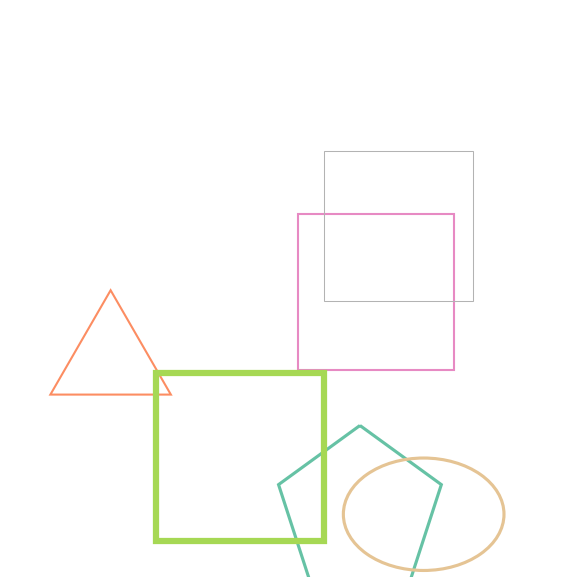[{"shape": "pentagon", "thickness": 1.5, "radius": 0.74, "center": [0.623, 0.114]}, {"shape": "triangle", "thickness": 1, "radius": 0.6, "center": [0.192, 0.376]}, {"shape": "square", "thickness": 1, "radius": 0.68, "center": [0.651, 0.493]}, {"shape": "square", "thickness": 3, "radius": 0.73, "center": [0.416, 0.208]}, {"shape": "oval", "thickness": 1.5, "radius": 0.7, "center": [0.734, 0.109]}, {"shape": "square", "thickness": 0.5, "radius": 0.65, "center": [0.691, 0.608]}]